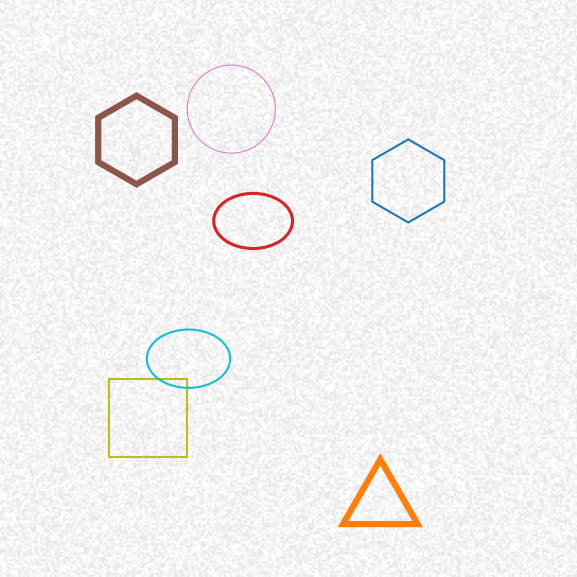[{"shape": "hexagon", "thickness": 1, "radius": 0.36, "center": [0.707, 0.686]}, {"shape": "triangle", "thickness": 3, "radius": 0.37, "center": [0.659, 0.129]}, {"shape": "oval", "thickness": 1.5, "radius": 0.34, "center": [0.438, 0.617]}, {"shape": "hexagon", "thickness": 3, "radius": 0.38, "center": [0.236, 0.757]}, {"shape": "circle", "thickness": 0.5, "radius": 0.38, "center": [0.4, 0.81]}, {"shape": "square", "thickness": 1, "radius": 0.34, "center": [0.257, 0.276]}, {"shape": "oval", "thickness": 1, "radius": 0.36, "center": [0.326, 0.378]}]